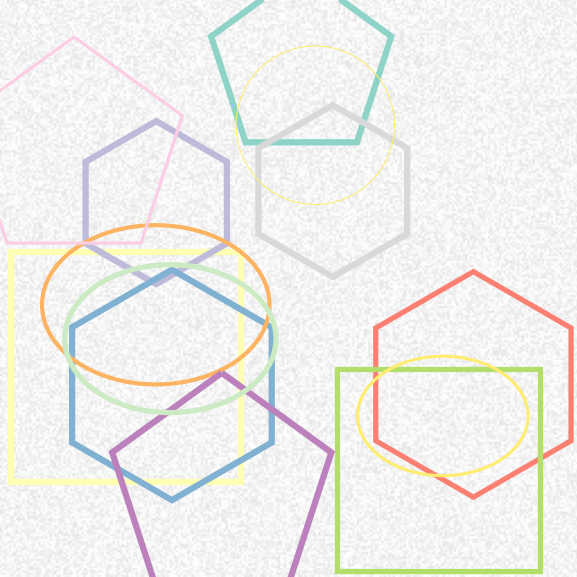[{"shape": "pentagon", "thickness": 3, "radius": 0.82, "center": [0.522, 0.885]}, {"shape": "square", "thickness": 3, "radius": 1.0, "center": [0.218, 0.363]}, {"shape": "hexagon", "thickness": 3, "radius": 0.71, "center": [0.271, 0.648]}, {"shape": "hexagon", "thickness": 2.5, "radius": 0.98, "center": [0.82, 0.334]}, {"shape": "hexagon", "thickness": 3, "radius": 1.0, "center": [0.298, 0.333]}, {"shape": "oval", "thickness": 2, "radius": 0.98, "center": [0.27, 0.471]}, {"shape": "square", "thickness": 2.5, "radius": 0.88, "center": [0.76, 0.185]}, {"shape": "pentagon", "thickness": 1.5, "radius": 0.99, "center": [0.128, 0.738]}, {"shape": "hexagon", "thickness": 3, "radius": 0.74, "center": [0.576, 0.668]}, {"shape": "pentagon", "thickness": 3, "radius": 1.0, "center": [0.384, 0.154]}, {"shape": "oval", "thickness": 2.5, "radius": 0.91, "center": [0.295, 0.413]}, {"shape": "circle", "thickness": 0.5, "radius": 0.69, "center": [0.546, 0.782]}, {"shape": "oval", "thickness": 1.5, "radius": 0.74, "center": [0.767, 0.279]}]